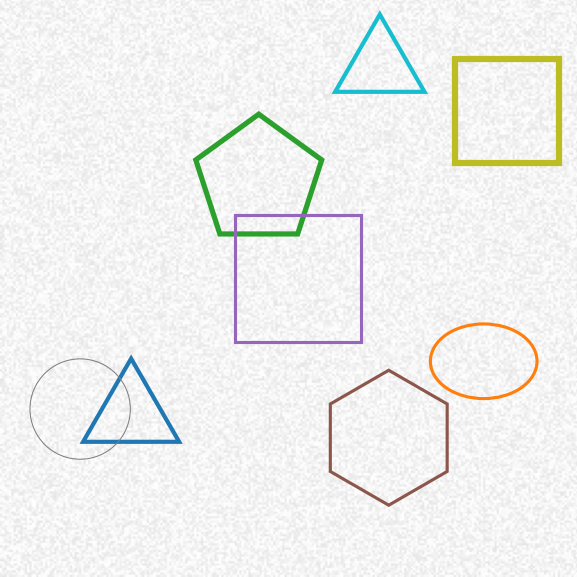[{"shape": "triangle", "thickness": 2, "radius": 0.48, "center": [0.227, 0.282]}, {"shape": "oval", "thickness": 1.5, "radius": 0.46, "center": [0.838, 0.374]}, {"shape": "pentagon", "thickness": 2.5, "radius": 0.57, "center": [0.448, 0.687]}, {"shape": "square", "thickness": 1.5, "radius": 0.55, "center": [0.516, 0.517]}, {"shape": "hexagon", "thickness": 1.5, "radius": 0.58, "center": [0.673, 0.241]}, {"shape": "circle", "thickness": 0.5, "radius": 0.43, "center": [0.139, 0.291]}, {"shape": "square", "thickness": 3, "radius": 0.45, "center": [0.877, 0.808]}, {"shape": "triangle", "thickness": 2, "radius": 0.45, "center": [0.658, 0.885]}]